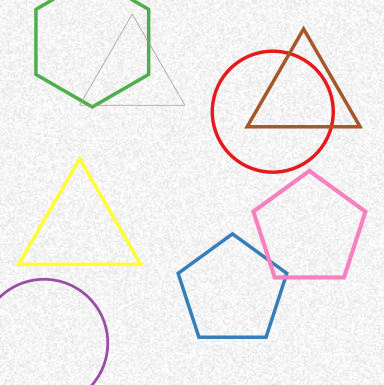[{"shape": "circle", "thickness": 2.5, "radius": 0.79, "center": [0.708, 0.71]}, {"shape": "pentagon", "thickness": 2.5, "radius": 0.74, "center": [0.604, 0.244]}, {"shape": "hexagon", "thickness": 2.5, "radius": 0.85, "center": [0.24, 0.891]}, {"shape": "circle", "thickness": 2, "radius": 0.83, "center": [0.114, 0.109]}, {"shape": "triangle", "thickness": 2.5, "radius": 0.91, "center": [0.207, 0.405]}, {"shape": "triangle", "thickness": 2.5, "radius": 0.85, "center": [0.789, 0.755]}, {"shape": "pentagon", "thickness": 3, "radius": 0.77, "center": [0.804, 0.403]}, {"shape": "triangle", "thickness": 0.5, "radius": 0.79, "center": [0.344, 0.806]}]